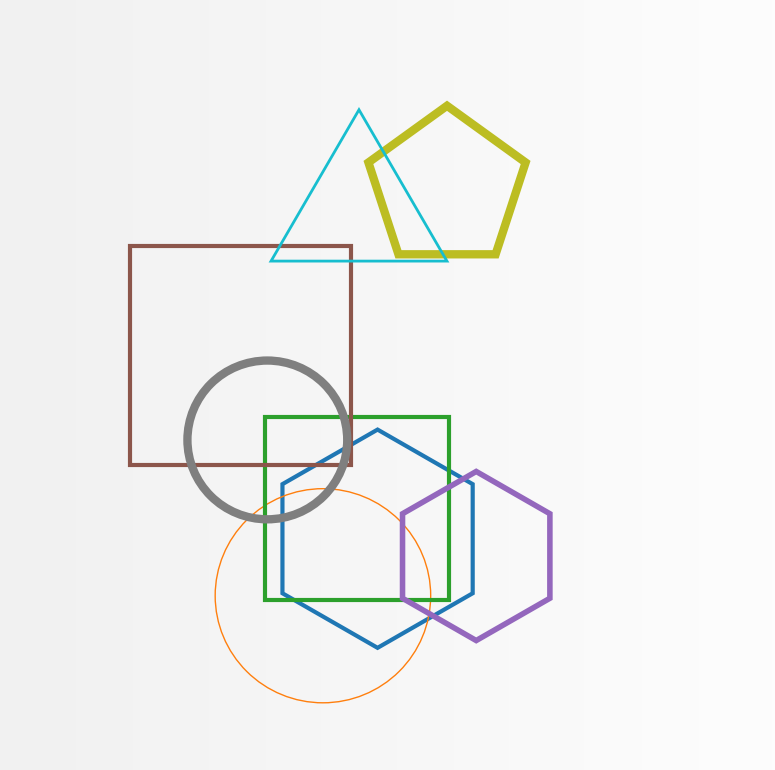[{"shape": "hexagon", "thickness": 1.5, "radius": 0.71, "center": [0.487, 0.3]}, {"shape": "circle", "thickness": 0.5, "radius": 0.7, "center": [0.417, 0.226]}, {"shape": "square", "thickness": 1.5, "radius": 0.59, "center": [0.461, 0.339]}, {"shape": "hexagon", "thickness": 2, "radius": 0.55, "center": [0.614, 0.278]}, {"shape": "square", "thickness": 1.5, "radius": 0.71, "center": [0.31, 0.538]}, {"shape": "circle", "thickness": 3, "radius": 0.52, "center": [0.345, 0.429]}, {"shape": "pentagon", "thickness": 3, "radius": 0.53, "center": [0.577, 0.756]}, {"shape": "triangle", "thickness": 1, "radius": 0.66, "center": [0.463, 0.726]}]